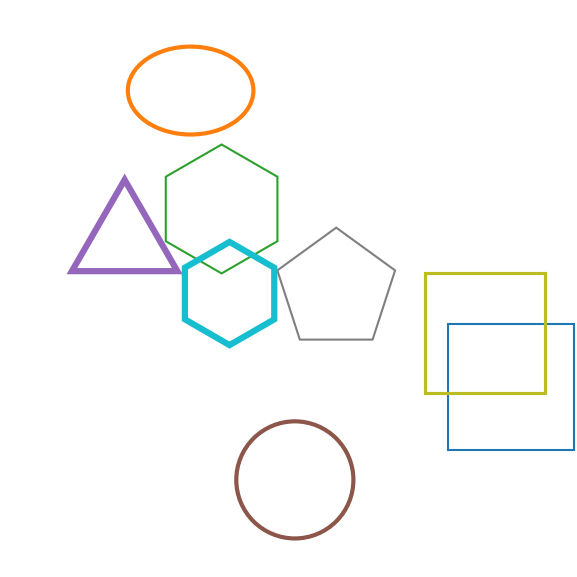[{"shape": "square", "thickness": 1, "radius": 0.55, "center": [0.885, 0.329]}, {"shape": "oval", "thickness": 2, "radius": 0.54, "center": [0.33, 0.842]}, {"shape": "hexagon", "thickness": 1, "radius": 0.56, "center": [0.384, 0.637]}, {"shape": "triangle", "thickness": 3, "radius": 0.53, "center": [0.216, 0.582]}, {"shape": "circle", "thickness": 2, "radius": 0.51, "center": [0.511, 0.168]}, {"shape": "pentagon", "thickness": 1, "radius": 0.54, "center": [0.582, 0.498]}, {"shape": "square", "thickness": 1.5, "radius": 0.52, "center": [0.84, 0.422]}, {"shape": "hexagon", "thickness": 3, "radius": 0.45, "center": [0.398, 0.491]}]